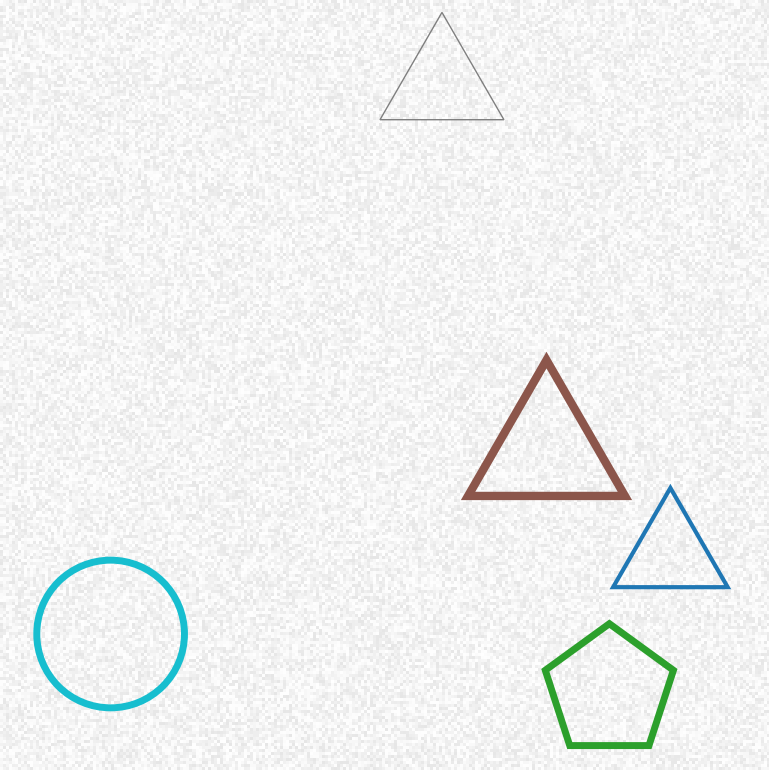[{"shape": "triangle", "thickness": 1.5, "radius": 0.43, "center": [0.871, 0.28]}, {"shape": "pentagon", "thickness": 2.5, "radius": 0.44, "center": [0.791, 0.102]}, {"shape": "triangle", "thickness": 3, "radius": 0.59, "center": [0.71, 0.415]}, {"shape": "triangle", "thickness": 0.5, "radius": 0.46, "center": [0.574, 0.891]}, {"shape": "circle", "thickness": 2.5, "radius": 0.48, "center": [0.144, 0.177]}]